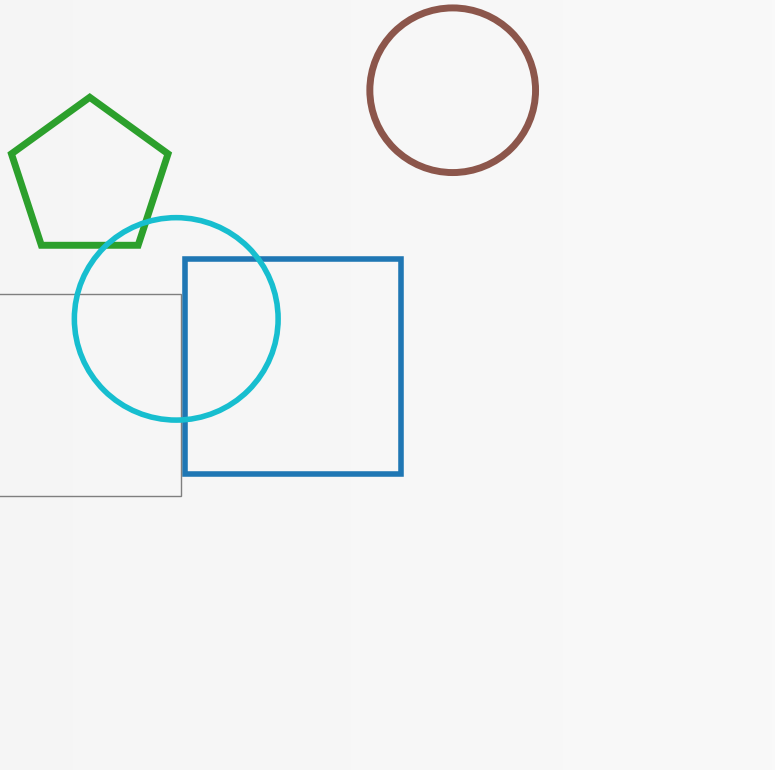[{"shape": "square", "thickness": 2, "radius": 0.7, "center": [0.378, 0.524]}, {"shape": "pentagon", "thickness": 2.5, "radius": 0.53, "center": [0.116, 0.767]}, {"shape": "circle", "thickness": 2.5, "radius": 0.53, "center": [0.584, 0.883]}, {"shape": "square", "thickness": 0.5, "radius": 0.65, "center": [0.102, 0.487]}, {"shape": "circle", "thickness": 2, "radius": 0.66, "center": [0.227, 0.586]}]